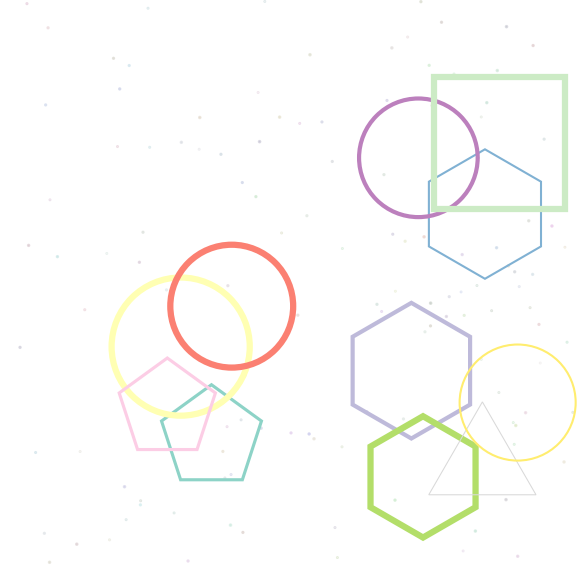[{"shape": "pentagon", "thickness": 1.5, "radius": 0.45, "center": [0.366, 0.242]}, {"shape": "circle", "thickness": 3, "radius": 0.6, "center": [0.313, 0.399]}, {"shape": "hexagon", "thickness": 2, "radius": 0.59, "center": [0.712, 0.357]}, {"shape": "circle", "thickness": 3, "radius": 0.53, "center": [0.401, 0.469]}, {"shape": "hexagon", "thickness": 1, "radius": 0.56, "center": [0.84, 0.628]}, {"shape": "hexagon", "thickness": 3, "radius": 0.53, "center": [0.733, 0.173]}, {"shape": "pentagon", "thickness": 1.5, "radius": 0.44, "center": [0.29, 0.292]}, {"shape": "triangle", "thickness": 0.5, "radius": 0.54, "center": [0.835, 0.196]}, {"shape": "circle", "thickness": 2, "radius": 0.51, "center": [0.724, 0.726]}, {"shape": "square", "thickness": 3, "radius": 0.57, "center": [0.865, 0.752]}, {"shape": "circle", "thickness": 1, "radius": 0.5, "center": [0.896, 0.302]}]